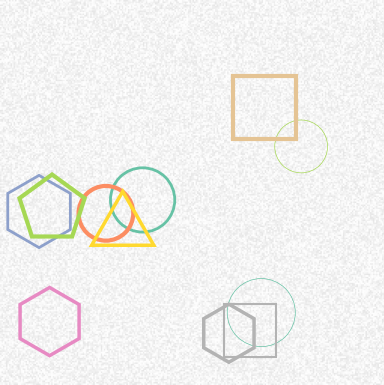[{"shape": "circle", "thickness": 2, "radius": 0.42, "center": [0.37, 0.481]}, {"shape": "circle", "thickness": 0.5, "radius": 0.44, "center": [0.679, 0.188]}, {"shape": "circle", "thickness": 3, "radius": 0.36, "center": [0.275, 0.446]}, {"shape": "hexagon", "thickness": 2, "radius": 0.47, "center": [0.101, 0.451]}, {"shape": "hexagon", "thickness": 2.5, "radius": 0.44, "center": [0.129, 0.165]}, {"shape": "circle", "thickness": 0.5, "radius": 0.34, "center": [0.782, 0.62]}, {"shape": "pentagon", "thickness": 3, "radius": 0.44, "center": [0.135, 0.458]}, {"shape": "triangle", "thickness": 2.5, "radius": 0.47, "center": [0.319, 0.41]}, {"shape": "square", "thickness": 3, "radius": 0.41, "center": [0.687, 0.721]}, {"shape": "hexagon", "thickness": 2.5, "radius": 0.38, "center": [0.595, 0.135]}, {"shape": "square", "thickness": 1.5, "radius": 0.34, "center": [0.649, 0.142]}]